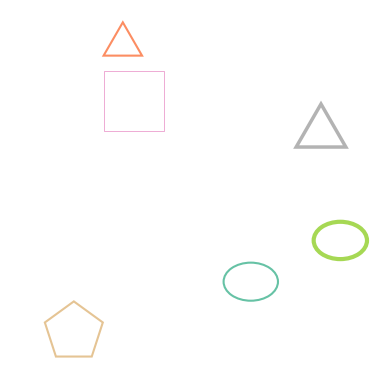[{"shape": "oval", "thickness": 1.5, "radius": 0.35, "center": [0.651, 0.268]}, {"shape": "triangle", "thickness": 1.5, "radius": 0.29, "center": [0.319, 0.884]}, {"shape": "square", "thickness": 0.5, "radius": 0.39, "center": [0.348, 0.738]}, {"shape": "oval", "thickness": 3, "radius": 0.35, "center": [0.884, 0.375]}, {"shape": "pentagon", "thickness": 1.5, "radius": 0.4, "center": [0.192, 0.138]}, {"shape": "triangle", "thickness": 2.5, "radius": 0.37, "center": [0.834, 0.655]}]